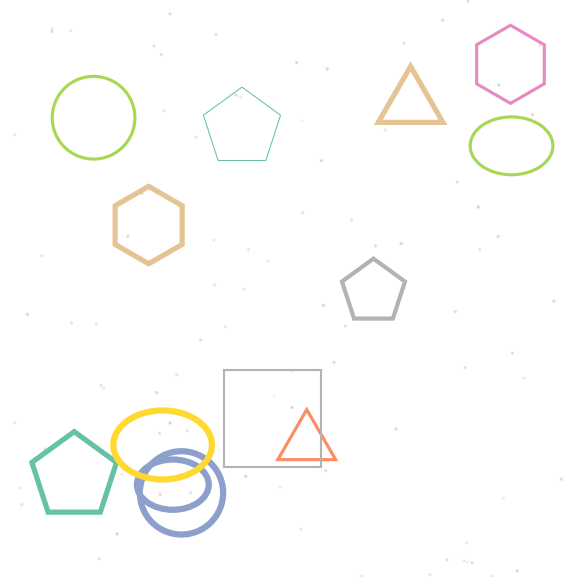[{"shape": "pentagon", "thickness": 2.5, "radius": 0.39, "center": [0.128, 0.175]}, {"shape": "pentagon", "thickness": 0.5, "radius": 0.35, "center": [0.419, 0.778]}, {"shape": "triangle", "thickness": 1.5, "radius": 0.29, "center": [0.531, 0.232]}, {"shape": "circle", "thickness": 3, "radius": 0.36, "center": [0.314, 0.146]}, {"shape": "oval", "thickness": 3, "radius": 0.31, "center": [0.299, 0.16]}, {"shape": "hexagon", "thickness": 1.5, "radius": 0.34, "center": [0.884, 0.888]}, {"shape": "oval", "thickness": 1.5, "radius": 0.36, "center": [0.886, 0.747]}, {"shape": "circle", "thickness": 1.5, "radius": 0.36, "center": [0.162, 0.795]}, {"shape": "oval", "thickness": 3, "radius": 0.43, "center": [0.282, 0.229]}, {"shape": "triangle", "thickness": 2.5, "radius": 0.32, "center": [0.711, 0.82]}, {"shape": "hexagon", "thickness": 2.5, "radius": 0.34, "center": [0.257, 0.609]}, {"shape": "square", "thickness": 1, "radius": 0.42, "center": [0.471, 0.274]}, {"shape": "pentagon", "thickness": 2, "radius": 0.29, "center": [0.647, 0.494]}]